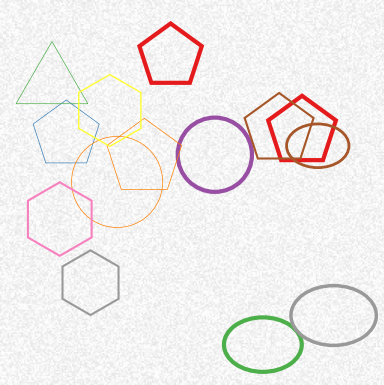[{"shape": "pentagon", "thickness": 3, "radius": 0.43, "center": [0.443, 0.854]}, {"shape": "pentagon", "thickness": 3, "radius": 0.46, "center": [0.785, 0.659]}, {"shape": "pentagon", "thickness": 0.5, "radius": 0.45, "center": [0.172, 0.65]}, {"shape": "triangle", "thickness": 0.5, "radius": 0.54, "center": [0.135, 0.784]}, {"shape": "oval", "thickness": 3, "radius": 0.51, "center": [0.683, 0.105]}, {"shape": "circle", "thickness": 3, "radius": 0.48, "center": [0.558, 0.598]}, {"shape": "pentagon", "thickness": 0.5, "radius": 0.51, "center": [0.375, 0.591]}, {"shape": "circle", "thickness": 0.5, "radius": 0.59, "center": [0.304, 0.527]}, {"shape": "hexagon", "thickness": 1, "radius": 0.47, "center": [0.285, 0.713]}, {"shape": "pentagon", "thickness": 1.5, "radius": 0.47, "center": [0.725, 0.664]}, {"shape": "oval", "thickness": 2, "radius": 0.41, "center": [0.825, 0.621]}, {"shape": "hexagon", "thickness": 1.5, "radius": 0.48, "center": [0.155, 0.431]}, {"shape": "oval", "thickness": 2.5, "radius": 0.55, "center": [0.867, 0.18]}, {"shape": "hexagon", "thickness": 1.5, "radius": 0.42, "center": [0.235, 0.266]}]